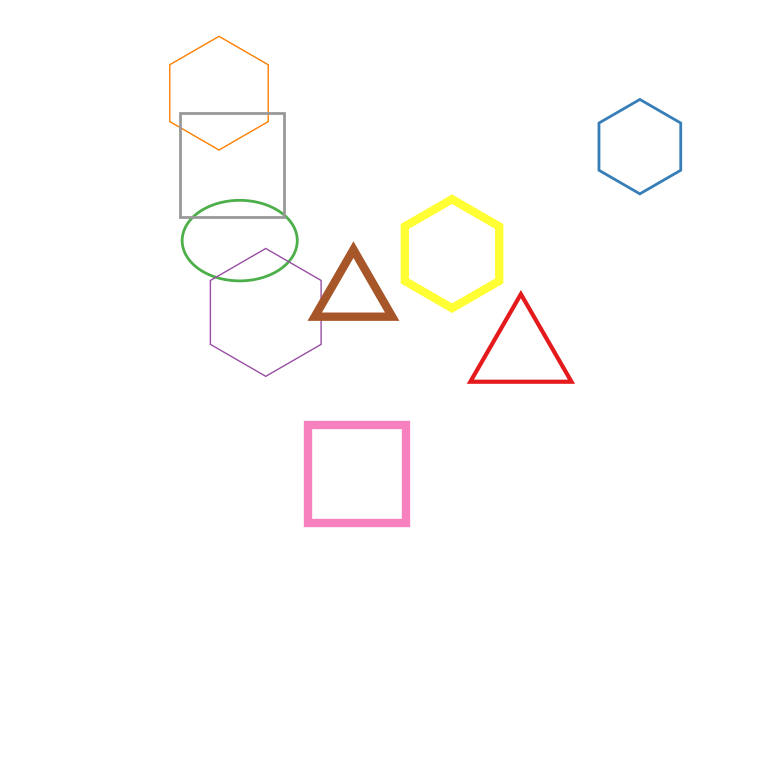[{"shape": "triangle", "thickness": 1.5, "radius": 0.38, "center": [0.676, 0.542]}, {"shape": "hexagon", "thickness": 1, "radius": 0.31, "center": [0.831, 0.81]}, {"shape": "oval", "thickness": 1, "radius": 0.37, "center": [0.311, 0.688]}, {"shape": "hexagon", "thickness": 0.5, "radius": 0.42, "center": [0.345, 0.594]}, {"shape": "hexagon", "thickness": 0.5, "radius": 0.37, "center": [0.284, 0.879]}, {"shape": "hexagon", "thickness": 3, "radius": 0.35, "center": [0.587, 0.671]}, {"shape": "triangle", "thickness": 3, "radius": 0.29, "center": [0.459, 0.618]}, {"shape": "square", "thickness": 3, "radius": 0.32, "center": [0.464, 0.385]}, {"shape": "square", "thickness": 1, "radius": 0.34, "center": [0.301, 0.786]}]